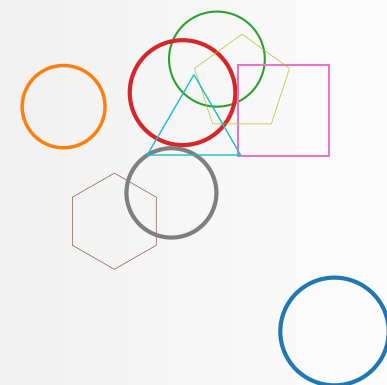[{"shape": "circle", "thickness": 3, "radius": 0.7, "center": [0.863, 0.139]}, {"shape": "circle", "thickness": 2.5, "radius": 0.53, "center": [0.164, 0.723]}, {"shape": "circle", "thickness": 1.5, "radius": 0.62, "center": [0.56, 0.846]}, {"shape": "circle", "thickness": 3, "radius": 0.68, "center": [0.471, 0.759]}, {"shape": "hexagon", "thickness": 0.5, "radius": 0.62, "center": [0.295, 0.425]}, {"shape": "square", "thickness": 1.5, "radius": 0.59, "center": [0.731, 0.713]}, {"shape": "circle", "thickness": 3, "radius": 0.58, "center": [0.442, 0.499]}, {"shape": "pentagon", "thickness": 0.5, "radius": 0.64, "center": [0.625, 0.783]}, {"shape": "triangle", "thickness": 1, "radius": 0.7, "center": [0.5, 0.667]}]